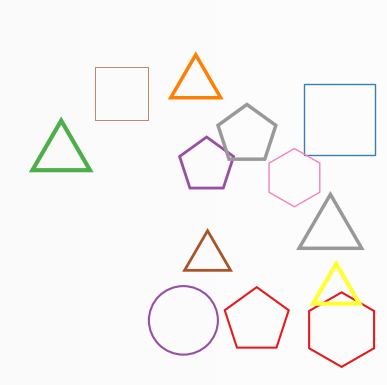[{"shape": "hexagon", "thickness": 1.5, "radius": 0.48, "center": [0.882, 0.144]}, {"shape": "pentagon", "thickness": 1.5, "radius": 0.43, "center": [0.663, 0.167]}, {"shape": "square", "thickness": 1, "radius": 0.46, "center": [0.876, 0.69]}, {"shape": "triangle", "thickness": 3, "radius": 0.43, "center": [0.158, 0.601]}, {"shape": "circle", "thickness": 1.5, "radius": 0.45, "center": [0.473, 0.168]}, {"shape": "pentagon", "thickness": 2, "radius": 0.37, "center": [0.533, 0.571]}, {"shape": "triangle", "thickness": 2.5, "radius": 0.37, "center": [0.505, 0.783]}, {"shape": "triangle", "thickness": 3, "radius": 0.35, "center": [0.868, 0.246]}, {"shape": "triangle", "thickness": 2, "radius": 0.34, "center": [0.536, 0.332]}, {"shape": "square", "thickness": 0.5, "radius": 0.34, "center": [0.314, 0.757]}, {"shape": "hexagon", "thickness": 1, "radius": 0.38, "center": [0.76, 0.539]}, {"shape": "pentagon", "thickness": 2.5, "radius": 0.39, "center": [0.637, 0.65]}, {"shape": "triangle", "thickness": 2.5, "radius": 0.47, "center": [0.853, 0.402]}]